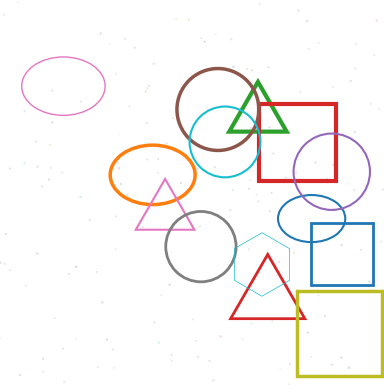[{"shape": "square", "thickness": 2, "radius": 0.4, "center": [0.889, 0.34]}, {"shape": "oval", "thickness": 1.5, "radius": 0.44, "center": [0.809, 0.432]}, {"shape": "oval", "thickness": 2.5, "radius": 0.55, "center": [0.397, 0.546]}, {"shape": "triangle", "thickness": 3, "radius": 0.43, "center": [0.67, 0.701]}, {"shape": "square", "thickness": 3, "radius": 0.5, "center": [0.773, 0.629]}, {"shape": "triangle", "thickness": 2, "radius": 0.56, "center": [0.695, 0.228]}, {"shape": "circle", "thickness": 1.5, "radius": 0.5, "center": [0.862, 0.554]}, {"shape": "circle", "thickness": 2.5, "radius": 0.53, "center": [0.566, 0.716]}, {"shape": "triangle", "thickness": 1.5, "radius": 0.44, "center": [0.429, 0.447]}, {"shape": "oval", "thickness": 1, "radius": 0.54, "center": [0.165, 0.776]}, {"shape": "circle", "thickness": 2, "radius": 0.46, "center": [0.522, 0.359]}, {"shape": "square", "thickness": 2.5, "radius": 0.55, "center": [0.883, 0.134]}, {"shape": "circle", "thickness": 1.5, "radius": 0.46, "center": [0.584, 0.631]}, {"shape": "hexagon", "thickness": 0.5, "radius": 0.41, "center": [0.68, 0.313]}]